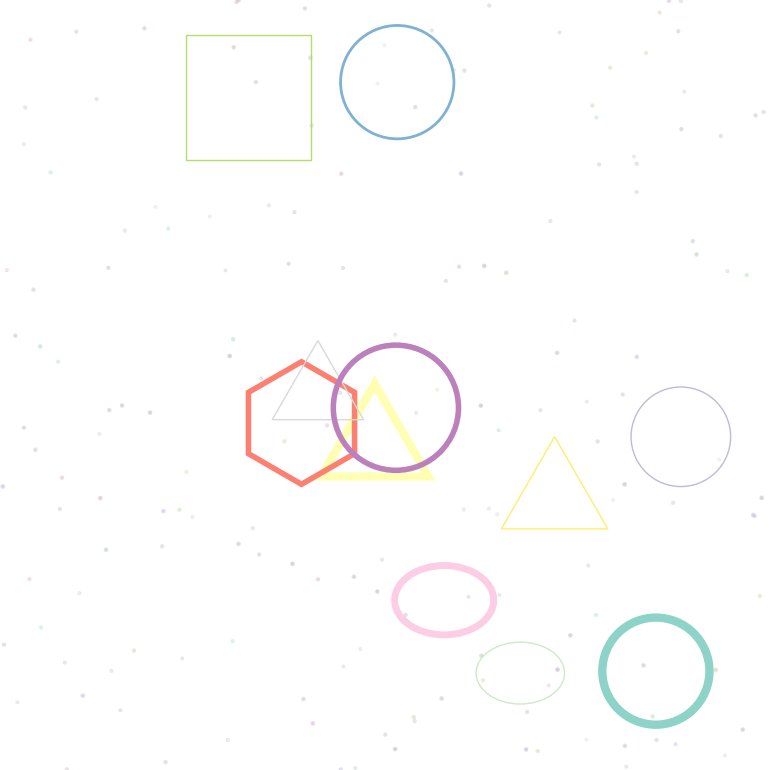[{"shape": "circle", "thickness": 3, "radius": 0.35, "center": [0.852, 0.128]}, {"shape": "triangle", "thickness": 3, "radius": 0.4, "center": [0.487, 0.421]}, {"shape": "circle", "thickness": 0.5, "radius": 0.32, "center": [0.884, 0.433]}, {"shape": "hexagon", "thickness": 2, "radius": 0.4, "center": [0.392, 0.451]}, {"shape": "circle", "thickness": 1, "radius": 0.37, "center": [0.516, 0.893]}, {"shape": "square", "thickness": 0.5, "radius": 0.41, "center": [0.323, 0.874]}, {"shape": "oval", "thickness": 2.5, "radius": 0.32, "center": [0.577, 0.221]}, {"shape": "triangle", "thickness": 0.5, "radius": 0.34, "center": [0.413, 0.489]}, {"shape": "circle", "thickness": 2, "radius": 0.41, "center": [0.514, 0.47]}, {"shape": "oval", "thickness": 0.5, "radius": 0.29, "center": [0.676, 0.126]}, {"shape": "triangle", "thickness": 0.5, "radius": 0.4, "center": [0.72, 0.353]}]